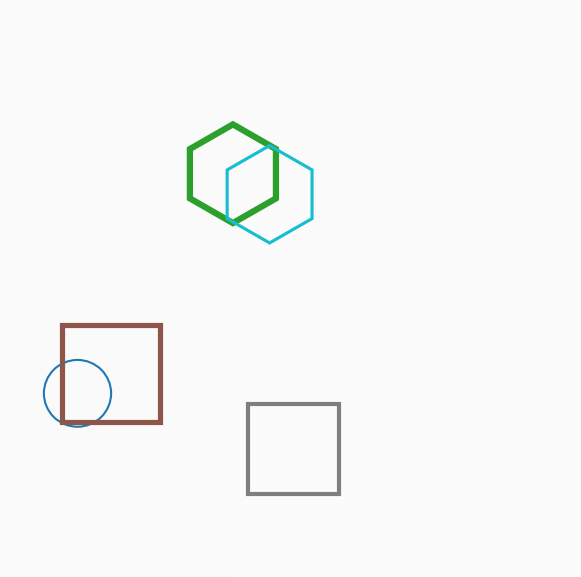[{"shape": "circle", "thickness": 1, "radius": 0.29, "center": [0.133, 0.318]}, {"shape": "hexagon", "thickness": 3, "radius": 0.43, "center": [0.401, 0.698]}, {"shape": "square", "thickness": 2.5, "radius": 0.42, "center": [0.191, 0.353]}, {"shape": "square", "thickness": 2, "radius": 0.39, "center": [0.505, 0.221]}, {"shape": "hexagon", "thickness": 1.5, "radius": 0.42, "center": [0.464, 0.663]}]